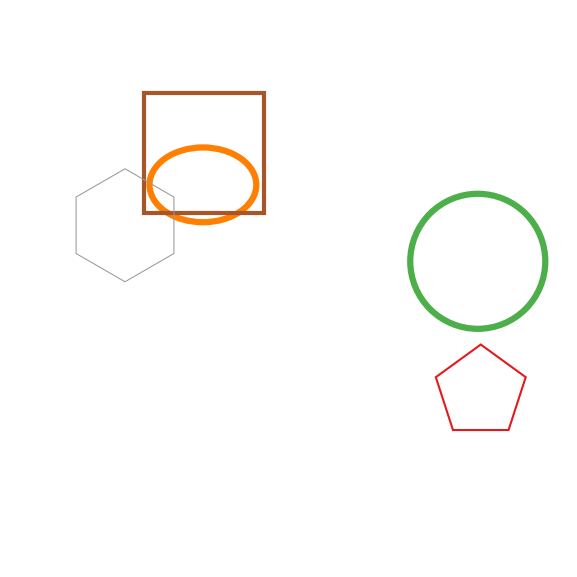[{"shape": "pentagon", "thickness": 1, "radius": 0.41, "center": [0.833, 0.321]}, {"shape": "circle", "thickness": 3, "radius": 0.58, "center": [0.827, 0.547]}, {"shape": "oval", "thickness": 3, "radius": 0.46, "center": [0.351, 0.679]}, {"shape": "square", "thickness": 2, "radius": 0.52, "center": [0.353, 0.735]}, {"shape": "hexagon", "thickness": 0.5, "radius": 0.49, "center": [0.216, 0.609]}]